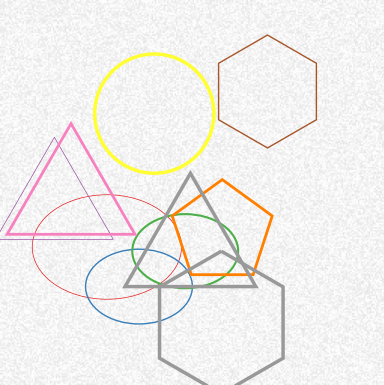[{"shape": "oval", "thickness": 0.5, "radius": 0.97, "center": [0.278, 0.358]}, {"shape": "oval", "thickness": 1, "radius": 0.69, "center": [0.361, 0.256]}, {"shape": "oval", "thickness": 1.5, "radius": 0.69, "center": [0.481, 0.348]}, {"shape": "triangle", "thickness": 0.5, "radius": 0.88, "center": [0.141, 0.467]}, {"shape": "pentagon", "thickness": 2, "radius": 0.68, "center": [0.577, 0.397]}, {"shape": "circle", "thickness": 2.5, "radius": 0.77, "center": [0.401, 0.705]}, {"shape": "hexagon", "thickness": 1, "radius": 0.73, "center": [0.695, 0.762]}, {"shape": "triangle", "thickness": 2, "radius": 0.96, "center": [0.184, 0.487]}, {"shape": "triangle", "thickness": 2.5, "radius": 0.98, "center": [0.495, 0.354]}, {"shape": "hexagon", "thickness": 2.5, "radius": 0.93, "center": [0.575, 0.162]}]